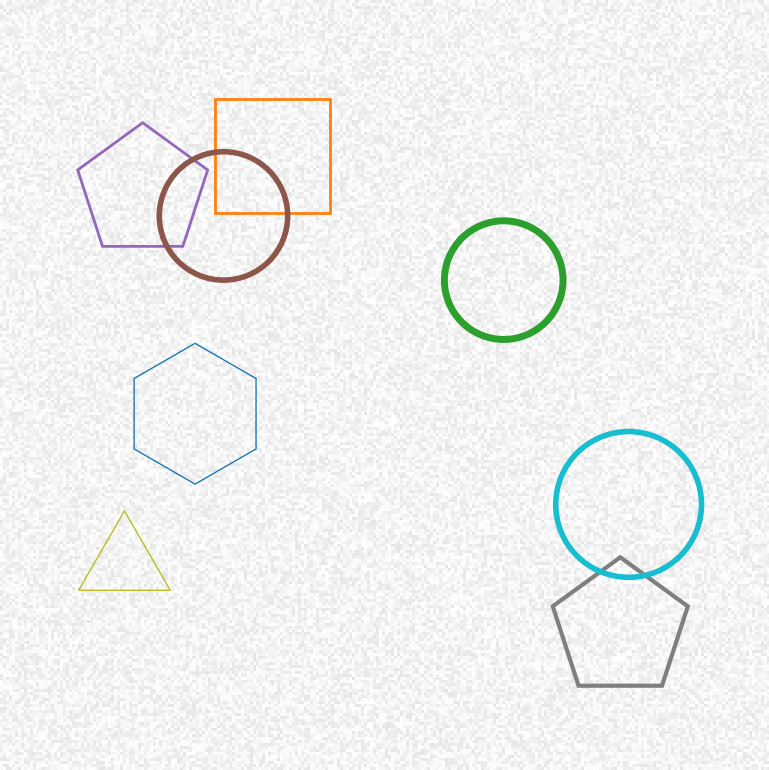[{"shape": "hexagon", "thickness": 0.5, "radius": 0.46, "center": [0.253, 0.463]}, {"shape": "square", "thickness": 1, "radius": 0.37, "center": [0.354, 0.797]}, {"shape": "circle", "thickness": 2.5, "radius": 0.39, "center": [0.654, 0.636]}, {"shape": "pentagon", "thickness": 1, "radius": 0.44, "center": [0.185, 0.752]}, {"shape": "circle", "thickness": 2, "radius": 0.42, "center": [0.29, 0.72]}, {"shape": "pentagon", "thickness": 1.5, "radius": 0.46, "center": [0.806, 0.184]}, {"shape": "triangle", "thickness": 0.5, "radius": 0.34, "center": [0.162, 0.268]}, {"shape": "circle", "thickness": 2, "radius": 0.47, "center": [0.816, 0.345]}]